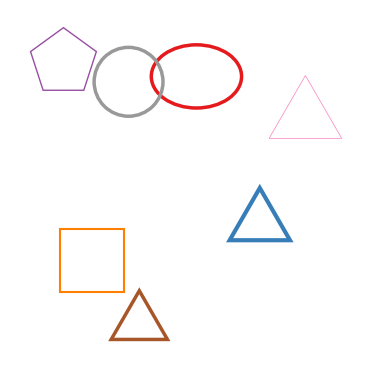[{"shape": "oval", "thickness": 2.5, "radius": 0.59, "center": [0.51, 0.802]}, {"shape": "triangle", "thickness": 3, "radius": 0.45, "center": [0.675, 0.421]}, {"shape": "pentagon", "thickness": 1, "radius": 0.45, "center": [0.165, 0.838]}, {"shape": "square", "thickness": 1.5, "radius": 0.41, "center": [0.239, 0.324]}, {"shape": "triangle", "thickness": 2.5, "radius": 0.42, "center": [0.362, 0.16]}, {"shape": "triangle", "thickness": 0.5, "radius": 0.54, "center": [0.793, 0.695]}, {"shape": "circle", "thickness": 2.5, "radius": 0.45, "center": [0.334, 0.788]}]